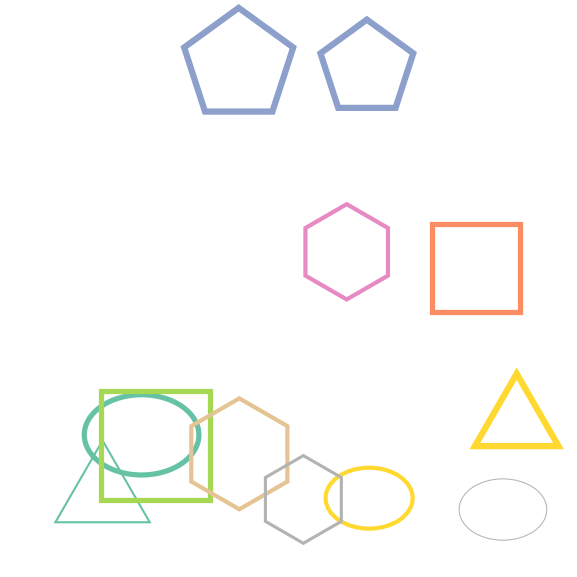[{"shape": "triangle", "thickness": 1, "radius": 0.47, "center": [0.178, 0.142]}, {"shape": "oval", "thickness": 2.5, "radius": 0.5, "center": [0.245, 0.246]}, {"shape": "square", "thickness": 2.5, "radius": 0.38, "center": [0.824, 0.535]}, {"shape": "pentagon", "thickness": 3, "radius": 0.42, "center": [0.635, 0.881]}, {"shape": "pentagon", "thickness": 3, "radius": 0.5, "center": [0.413, 0.886]}, {"shape": "hexagon", "thickness": 2, "radius": 0.41, "center": [0.6, 0.563]}, {"shape": "square", "thickness": 2.5, "radius": 0.47, "center": [0.269, 0.228]}, {"shape": "triangle", "thickness": 3, "radius": 0.42, "center": [0.895, 0.268]}, {"shape": "oval", "thickness": 2, "radius": 0.38, "center": [0.639, 0.137]}, {"shape": "hexagon", "thickness": 2, "radius": 0.48, "center": [0.414, 0.213]}, {"shape": "hexagon", "thickness": 1.5, "radius": 0.38, "center": [0.525, 0.134]}, {"shape": "oval", "thickness": 0.5, "radius": 0.38, "center": [0.871, 0.117]}]